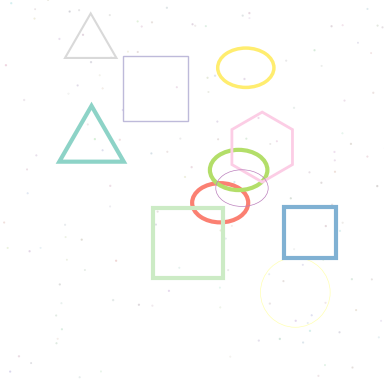[{"shape": "triangle", "thickness": 3, "radius": 0.48, "center": [0.238, 0.628]}, {"shape": "circle", "thickness": 0.5, "radius": 0.45, "center": [0.767, 0.24]}, {"shape": "square", "thickness": 1, "radius": 0.42, "center": [0.404, 0.771]}, {"shape": "oval", "thickness": 3, "radius": 0.36, "center": [0.572, 0.473]}, {"shape": "square", "thickness": 3, "radius": 0.34, "center": [0.805, 0.396]}, {"shape": "oval", "thickness": 3, "radius": 0.37, "center": [0.62, 0.559]}, {"shape": "hexagon", "thickness": 2, "radius": 0.45, "center": [0.681, 0.618]}, {"shape": "triangle", "thickness": 1.5, "radius": 0.39, "center": [0.236, 0.888]}, {"shape": "oval", "thickness": 0.5, "radius": 0.34, "center": [0.629, 0.511]}, {"shape": "square", "thickness": 3, "radius": 0.46, "center": [0.488, 0.369]}, {"shape": "oval", "thickness": 2.5, "radius": 0.37, "center": [0.638, 0.824]}]